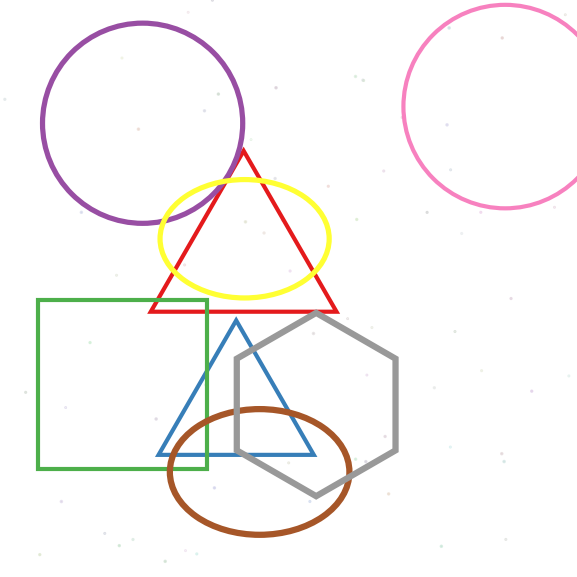[{"shape": "triangle", "thickness": 2, "radius": 0.93, "center": [0.422, 0.552]}, {"shape": "triangle", "thickness": 2, "radius": 0.78, "center": [0.409, 0.289]}, {"shape": "square", "thickness": 2, "radius": 0.73, "center": [0.212, 0.334]}, {"shape": "circle", "thickness": 2.5, "radius": 0.87, "center": [0.247, 0.786]}, {"shape": "oval", "thickness": 2.5, "radius": 0.73, "center": [0.424, 0.586]}, {"shape": "oval", "thickness": 3, "radius": 0.78, "center": [0.45, 0.182]}, {"shape": "circle", "thickness": 2, "radius": 0.88, "center": [0.875, 0.815]}, {"shape": "hexagon", "thickness": 3, "radius": 0.79, "center": [0.547, 0.299]}]